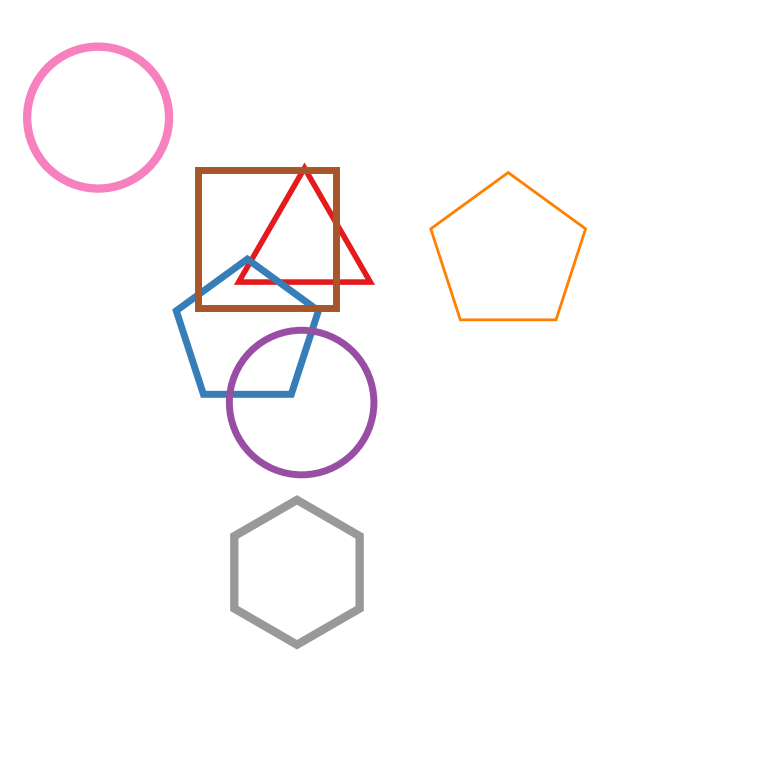[{"shape": "triangle", "thickness": 2, "radius": 0.49, "center": [0.395, 0.683]}, {"shape": "pentagon", "thickness": 2.5, "radius": 0.49, "center": [0.321, 0.566]}, {"shape": "circle", "thickness": 2.5, "radius": 0.47, "center": [0.392, 0.477]}, {"shape": "pentagon", "thickness": 1, "radius": 0.53, "center": [0.66, 0.67]}, {"shape": "square", "thickness": 2.5, "radius": 0.45, "center": [0.347, 0.689]}, {"shape": "circle", "thickness": 3, "radius": 0.46, "center": [0.127, 0.847]}, {"shape": "hexagon", "thickness": 3, "radius": 0.47, "center": [0.386, 0.257]}]